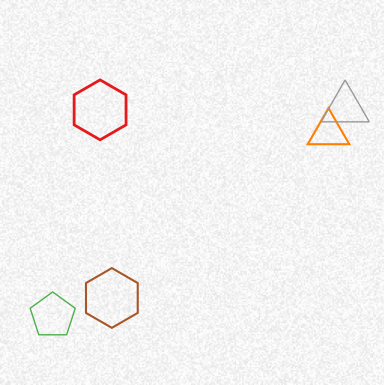[{"shape": "hexagon", "thickness": 2, "radius": 0.39, "center": [0.26, 0.715]}, {"shape": "pentagon", "thickness": 1, "radius": 0.31, "center": [0.137, 0.18]}, {"shape": "triangle", "thickness": 1.5, "radius": 0.31, "center": [0.853, 0.657]}, {"shape": "hexagon", "thickness": 1.5, "radius": 0.39, "center": [0.291, 0.226]}, {"shape": "triangle", "thickness": 1, "radius": 0.36, "center": [0.896, 0.72]}]